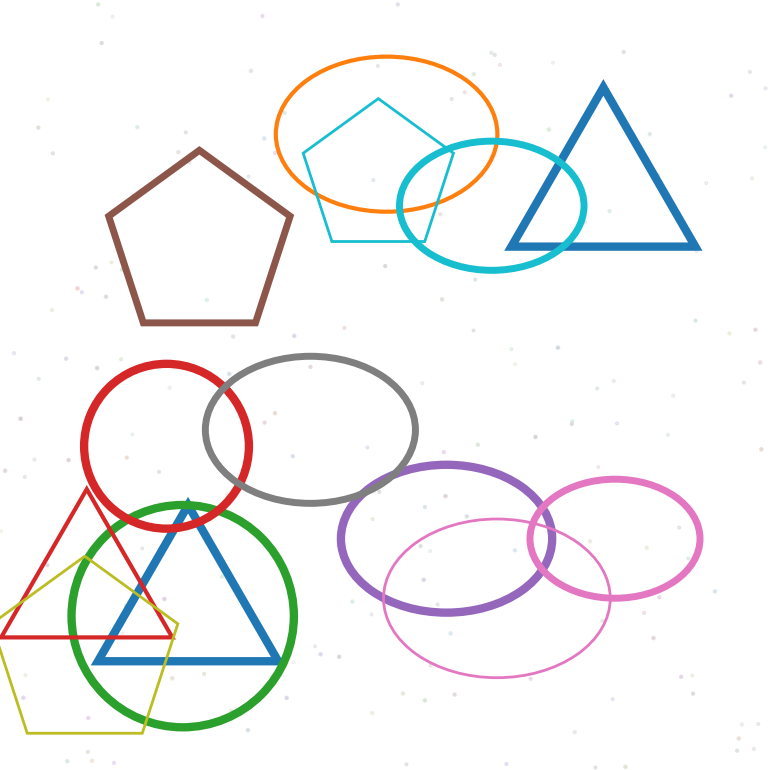[{"shape": "triangle", "thickness": 3, "radius": 0.69, "center": [0.784, 0.749]}, {"shape": "triangle", "thickness": 3, "radius": 0.68, "center": [0.244, 0.209]}, {"shape": "oval", "thickness": 1.5, "radius": 0.72, "center": [0.502, 0.826]}, {"shape": "circle", "thickness": 3, "radius": 0.72, "center": [0.237, 0.2]}, {"shape": "circle", "thickness": 3, "radius": 0.54, "center": [0.216, 0.42]}, {"shape": "triangle", "thickness": 1.5, "radius": 0.64, "center": [0.113, 0.236]}, {"shape": "oval", "thickness": 3, "radius": 0.69, "center": [0.58, 0.3]}, {"shape": "pentagon", "thickness": 2.5, "radius": 0.62, "center": [0.259, 0.681]}, {"shape": "oval", "thickness": 2.5, "radius": 0.55, "center": [0.799, 0.3]}, {"shape": "oval", "thickness": 1, "radius": 0.74, "center": [0.645, 0.223]}, {"shape": "oval", "thickness": 2.5, "radius": 0.68, "center": [0.403, 0.442]}, {"shape": "pentagon", "thickness": 1, "radius": 0.64, "center": [0.11, 0.151]}, {"shape": "pentagon", "thickness": 1, "radius": 0.51, "center": [0.491, 0.769]}, {"shape": "oval", "thickness": 2.5, "radius": 0.6, "center": [0.639, 0.733]}]